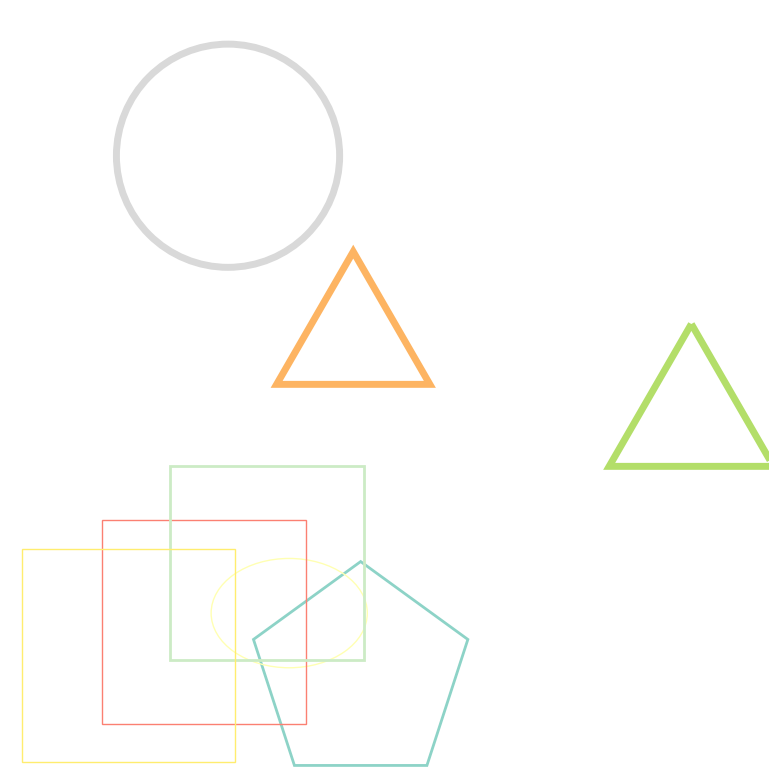[{"shape": "pentagon", "thickness": 1, "radius": 0.73, "center": [0.468, 0.124]}, {"shape": "oval", "thickness": 0.5, "radius": 0.51, "center": [0.376, 0.204]}, {"shape": "square", "thickness": 0.5, "radius": 0.66, "center": [0.265, 0.192]}, {"shape": "triangle", "thickness": 2.5, "radius": 0.57, "center": [0.459, 0.558]}, {"shape": "triangle", "thickness": 2.5, "radius": 0.62, "center": [0.898, 0.456]}, {"shape": "circle", "thickness": 2.5, "radius": 0.72, "center": [0.296, 0.798]}, {"shape": "square", "thickness": 1, "radius": 0.63, "center": [0.347, 0.269]}, {"shape": "square", "thickness": 0.5, "radius": 0.69, "center": [0.167, 0.148]}]